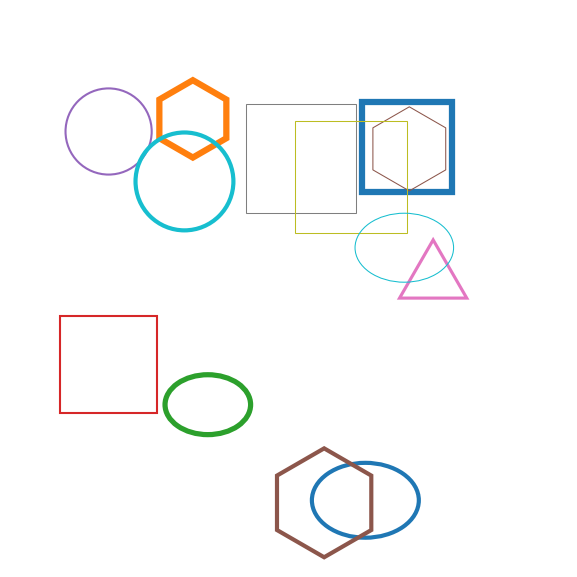[{"shape": "oval", "thickness": 2, "radius": 0.46, "center": [0.633, 0.133]}, {"shape": "square", "thickness": 3, "radius": 0.39, "center": [0.705, 0.744]}, {"shape": "hexagon", "thickness": 3, "radius": 0.33, "center": [0.334, 0.793]}, {"shape": "oval", "thickness": 2.5, "radius": 0.37, "center": [0.36, 0.298]}, {"shape": "square", "thickness": 1, "radius": 0.42, "center": [0.187, 0.367]}, {"shape": "circle", "thickness": 1, "radius": 0.37, "center": [0.188, 0.771]}, {"shape": "hexagon", "thickness": 0.5, "radius": 0.36, "center": [0.709, 0.741]}, {"shape": "hexagon", "thickness": 2, "radius": 0.47, "center": [0.561, 0.128]}, {"shape": "triangle", "thickness": 1.5, "radius": 0.34, "center": [0.75, 0.517]}, {"shape": "square", "thickness": 0.5, "radius": 0.47, "center": [0.521, 0.725]}, {"shape": "square", "thickness": 0.5, "radius": 0.48, "center": [0.608, 0.693]}, {"shape": "circle", "thickness": 2, "radius": 0.42, "center": [0.319, 0.685]}, {"shape": "oval", "thickness": 0.5, "radius": 0.43, "center": [0.7, 0.57]}]